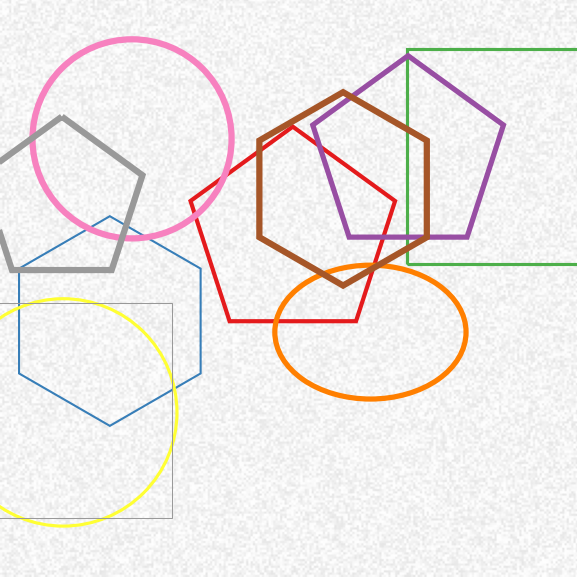[{"shape": "pentagon", "thickness": 2, "radius": 0.93, "center": [0.507, 0.594]}, {"shape": "hexagon", "thickness": 1, "radius": 0.91, "center": [0.19, 0.443]}, {"shape": "square", "thickness": 1.5, "radius": 0.93, "center": [0.89, 0.728]}, {"shape": "pentagon", "thickness": 2.5, "radius": 0.87, "center": [0.707, 0.729]}, {"shape": "oval", "thickness": 2.5, "radius": 0.83, "center": [0.641, 0.424]}, {"shape": "circle", "thickness": 1.5, "radius": 0.98, "center": [0.11, 0.285]}, {"shape": "hexagon", "thickness": 3, "radius": 0.84, "center": [0.594, 0.672]}, {"shape": "circle", "thickness": 3, "radius": 0.86, "center": [0.229, 0.759]}, {"shape": "pentagon", "thickness": 3, "radius": 0.73, "center": [0.107, 0.65]}, {"shape": "square", "thickness": 0.5, "radius": 0.93, "center": [0.11, 0.288]}]